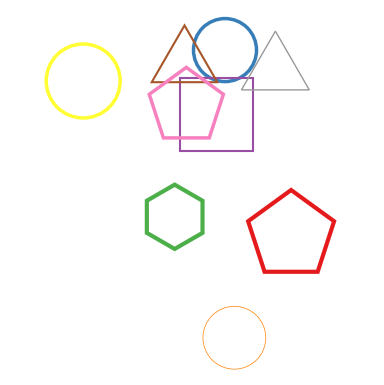[{"shape": "pentagon", "thickness": 3, "radius": 0.59, "center": [0.756, 0.389]}, {"shape": "circle", "thickness": 2.5, "radius": 0.41, "center": [0.584, 0.87]}, {"shape": "hexagon", "thickness": 3, "radius": 0.42, "center": [0.454, 0.437]}, {"shape": "square", "thickness": 1.5, "radius": 0.47, "center": [0.563, 0.702]}, {"shape": "circle", "thickness": 0.5, "radius": 0.41, "center": [0.609, 0.123]}, {"shape": "circle", "thickness": 2.5, "radius": 0.48, "center": [0.216, 0.79]}, {"shape": "triangle", "thickness": 1.5, "radius": 0.49, "center": [0.479, 0.836]}, {"shape": "pentagon", "thickness": 2.5, "radius": 0.51, "center": [0.484, 0.724]}, {"shape": "triangle", "thickness": 1, "radius": 0.51, "center": [0.715, 0.817]}]